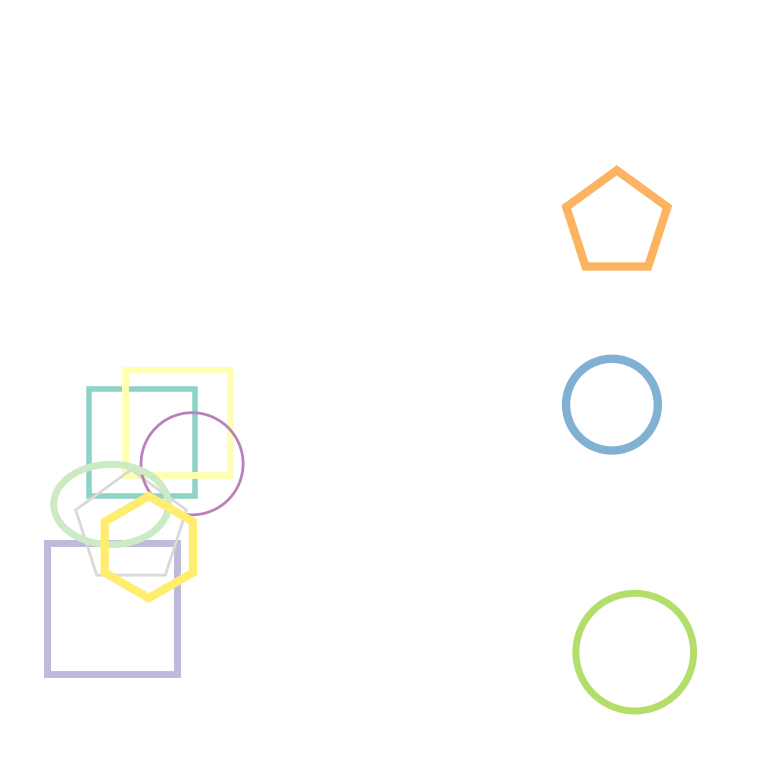[{"shape": "square", "thickness": 2, "radius": 0.34, "center": [0.185, 0.425]}, {"shape": "square", "thickness": 2.5, "radius": 0.34, "center": [0.231, 0.451]}, {"shape": "square", "thickness": 2.5, "radius": 0.42, "center": [0.145, 0.21]}, {"shape": "circle", "thickness": 3, "radius": 0.3, "center": [0.795, 0.474]}, {"shape": "pentagon", "thickness": 3, "radius": 0.35, "center": [0.801, 0.71]}, {"shape": "circle", "thickness": 2.5, "radius": 0.38, "center": [0.824, 0.153]}, {"shape": "pentagon", "thickness": 1, "radius": 0.38, "center": [0.17, 0.314]}, {"shape": "circle", "thickness": 1, "radius": 0.33, "center": [0.249, 0.398]}, {"shape": "oval", "thickness": 2.5, "radius": 0.37, "center": [0.144, 0.345]}, {"shape": "hexagon", "thickness": 3, "radius": 0.33, "center": [0.193, 0.289]}]